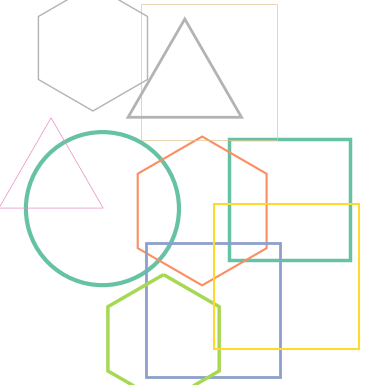[{"shape": "square", "thickness": 2.5, "radius": 0.79, "center": [0.752, 0.483]}, {"shape": "circle", "thickness": 3, "radius": 0.99, "center": [0.266, 0.458]}, {"shape": "hexagon", "thickness": 1.5, "radius": 0.97, "center": [0.525, 0.452]}, {"shape": "square", "thickness": 2, "radius": 0.87, "center": [0.554, 0.195]}, {"shape": "triangle", "thickness": 0.5, "radius": 0.78, "center": [0.133, 0.538]}, {"shape": "hexagon", "thickness": 2.5, "radius": 0.83, "center": [0.425, 0.12]}, {"shape": "square", "thickness": 1.5, "radius": 0.94, "center": [0.745, 0.281]}, {"shape": "square", "thickness": 0.5, "radius": 0.88, "center": [0.542, 0.813]}, {"shape": "hexagon", "thickness": 1, "radius": 0.82, "center": [0.241, 0.875]}, {"shape": "triangle", "thickness": 2, "radius": 0.85, "center": [0.48, 0.78]}]